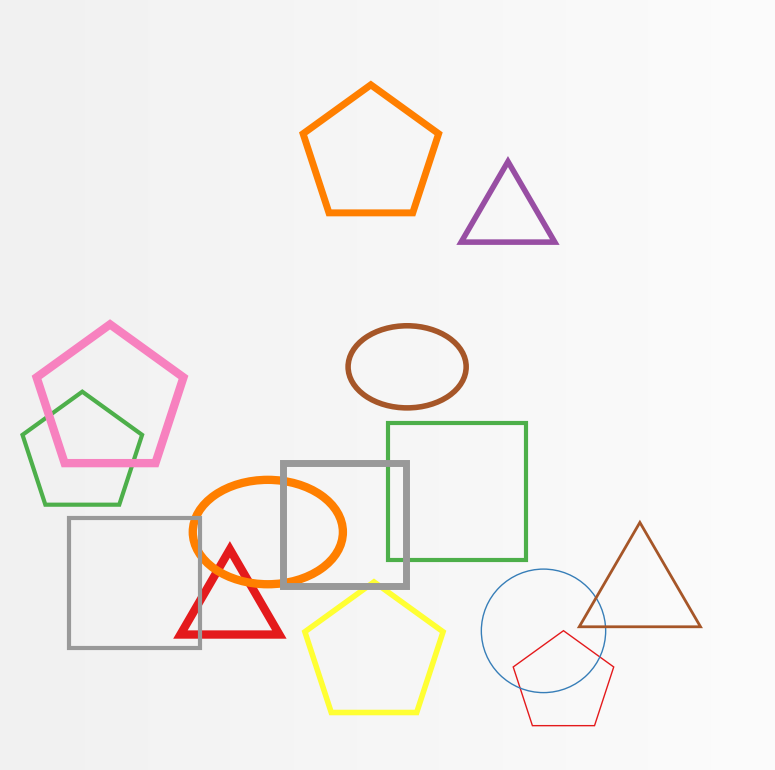[{"shape": "triangle", "thickness": 3, "radius": 0.37, "center": [0.297, 0.213]}, {"shape": "pentagon", "thickness": 0.5, "radius": 0.34, "center": [0.727, 0.113]}, {"shape": "circle", "thickness": 0.5, "radius": 0.4, "center": [0.701, 0.181]}, {"shape": "pentagon", "thickness": 1.5, "radius": 0.41, "center": [0.106, 0.41]}, {"shape": "square", "thickness": 1.5, "radius": 0.44, "center": [0.589, 0.361]}, {"shape": "triangle", "thickness": 2, "radius": 0.35, "center": [0.655, 0.72]}, {"shape": "pentagon", "thickness": 2.5, "radius": 0.46, "center": [0.479, 0.798]}, {"shape": "oval", "thickness": 3, "radius": 0.48, "center": [0.346, 0.309]}, {"shape": "pentagon", "thickness": 2, "radius": 0.47, "center": [0.483, 0.151]}, {"shape": "triangle", "thickness": 1, "radius": 0.45, "center": [0.826, 0.231]}, {"shape": "oval", "thickness": 2, "radius": 0.38, "center": [0.525, 0.524]}, {"shape": "pentagon", "thickness": 3, "radius": 0.5, "center": [0.142, 0.479]}, {"shape": "square", "thickness": 1.5, "radius": 0.42, "center": [0.173, 0.243]}, {"shape": "square", "thickness": 2.5, "radius": 0.4, "center": [0.445, 0.319]}]